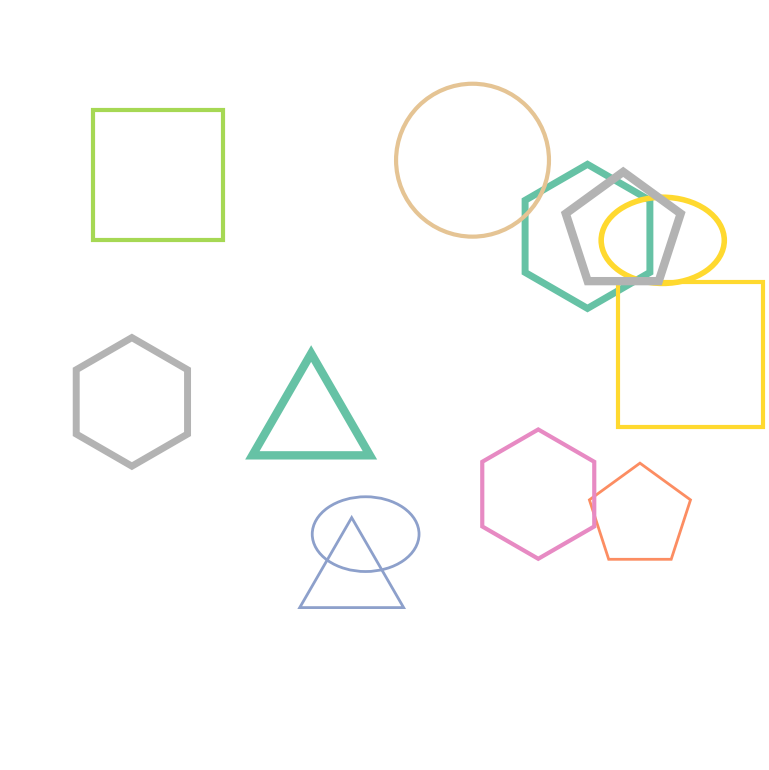[{"shape": "triangle", "thickness": 3, "radius": 0.44, "center": [0.404, 0.453]}, {"shape": "hexagon", "thickness": 2.5, "radius": 0.47, "center": [0.763, 0.693]}, {"shape": "pentagon", "thickness": 1, "radius": 0.35, "center": [0.831, 0.329]}, {"shape": "triangle", "thickness": 1, "radius": 0.39, "center": [0.457, 0.25]}, {"shape": "oval", "thickness": 1, "radius": 0.35, "center": [0.475, 0.306]}, {"shape": "hexagon", "thickness": 1.5, "radius": 0.42, "center": [0.699, 0.358]}, {"shape": "square", "thickness": 1.5, "radius": 0.42, "center": [0.206, 0.773]}, {"shape": "oval", "thickness": 2, "radius": 0.4, "center": [0.861, 0.688]}, {"shape": "square", "thickness": 1.5, "radius": 0.47, "center": [0.897, 0.54]}, {"shape": "circle", "thickness": 1.5, "radius": 0.5, "center": [0.614, 0.792]}, {"shape": "pentagon", "thickness": 3, "radius": 0.39, "center": [0.809, 0.698]}, {"shape": "hexagon", "thickness": 2.5, "radius": 0.42, "center": [0.171, 0.478]}]